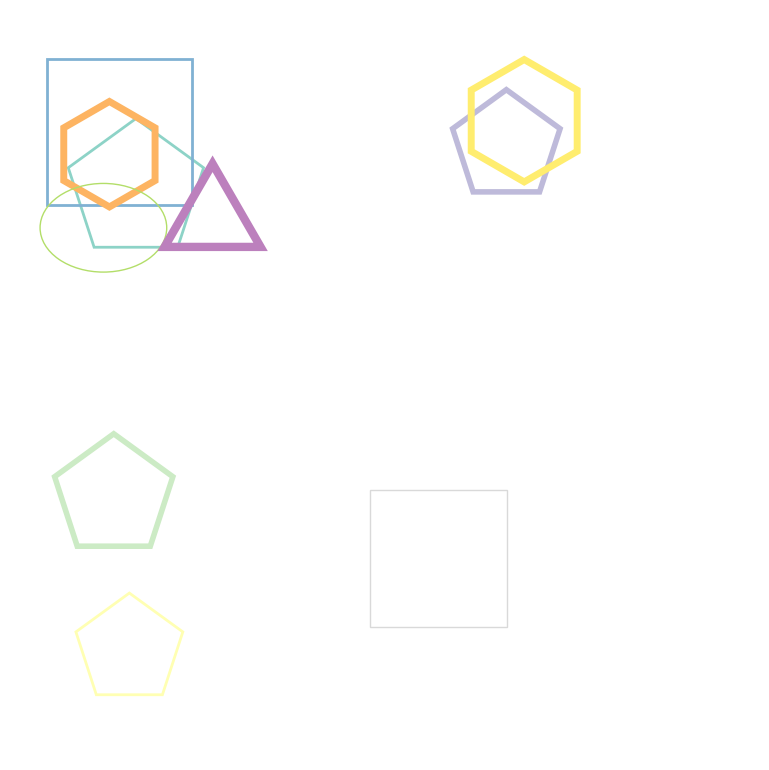[{"shape": "pentagon", "thickness": 1, "radius": 0.46, "center": [0.177, 0.754]}, {"shape": "pentagon", "thickness": 1, "radius": 0.37, "center": [0.168, 0.157]}, {"shape": "pentagon", "thickness": 2, "radius": 0.37, "center": [0.658, 0.81]}, {"shape": "square", "thickness": 1, "radius": 0.47, "center": [0.155, 0.829]}, {"shape": "hexagon", "thickness": 2.5, "radius": 0.34, "center": [0.142, 0.8]}, {"shape": "oval", "thickness": 0.5, "radius": 0.41, "center": [0.134, 0.704]}, {"shape": "square", "thickness": 0.5, "radius": 0.44, "center": [0.57, 0.274]}, {"shape": "triangle", "thickness": 3, "radius": 0.36, "center": [0.276, 0.715]}, {"shape": "pentagon", "thickness": 2, "radius": 0.4, "center": [0.148, 0.356]}, {"shape": "hexagon", "thickness": 2.5, "radius": 0.4, "center": [0.681, 0.843]}]